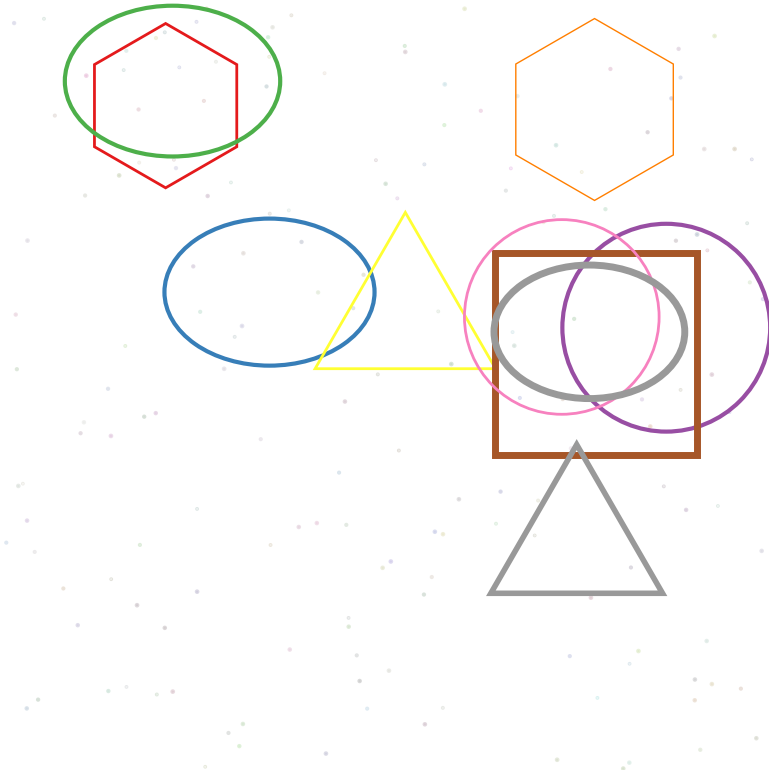[{"shape": "hexagon", "thickness": 1, "radius": 0.53, "center": [0.215, 0.863]}, {"shape": "oval", "thickness": 1.5, "radius": 0.68, "center": [0.35, 0.621]}, {"shape": "oval", "thickness": 1.5, "radius": 0.7, "center": [0.224, 0.895]}, {"shape": "circle", "thickness": 1.5, "radius": 0.67, "center": [0.865, 0.574]}, {"shape": "hexagon", "thickness": 0.5, "radius": 0.59, "center": [0.772, 0.858]}, {"shape": "triangle", "thickness": 1, "radius": 0.68, "center": [0.526, 0.589]}, {"shape": "square", "thickness": 2.5, "radius": 0.65, "center": [0.774, 0.54]}, {"shape": "circle", "thickness": 1, "radius": 0.63, "center": [0.73, 0.588]}, {"shape": "triangle", "thickness": 2, "radius": 0.64, "center": [0.749, 0.294]}, {"shape": "oval", "thickness": 2.5, "radius": 0.62, "center": [0.765, 0.569]}]